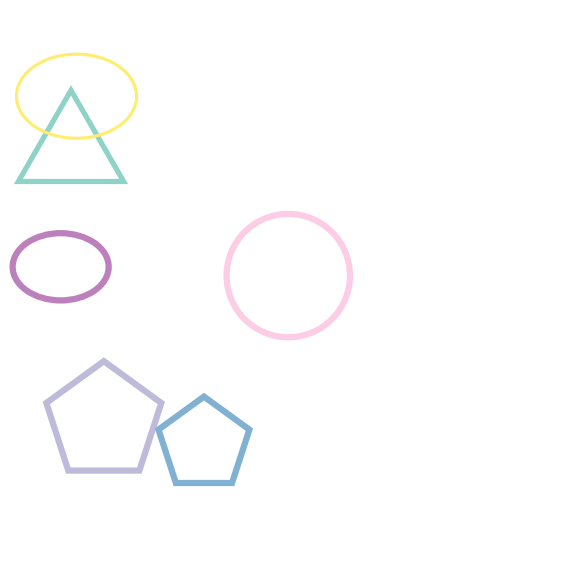[{"shape": "triangle", "thickness": 2.5, "radius": 0.53, "center": [0.123, 0.737]}, {"shape": "pentagon", "thickness": 3, "radius": 0.52, "center": [0.18, 0.269]}, {"shape": "pentagon", "thickness": 3, "radius": 0.41, "center": [0.353, 0.23]}, {"shape": "circle", "thickness": 3, "radius": 0.53, "center": [0.499, 0.522]}, {"shape": "oval", "thickness": 3, "radius": 0.42, "center": [0.105, 0.537]}, {"shape": "oval", "thickness": 1.5, "radius": 0.52, "center": [0.132, 0.833]}]